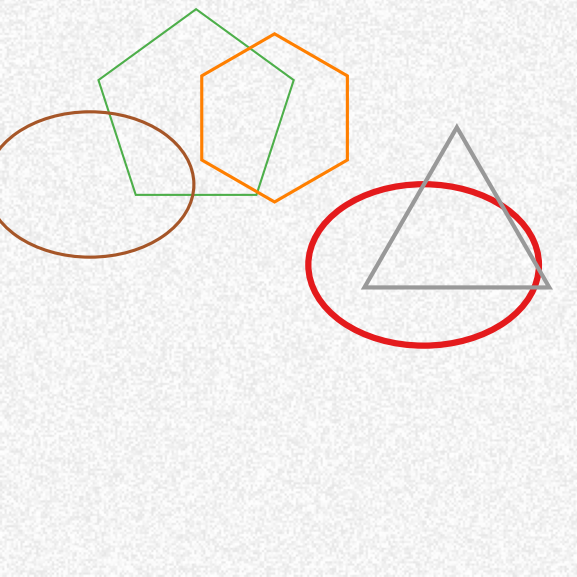[{"shape": "oval", "thickness": 3, "radius": 1.0, "center": [0.734, 0.54]}, {"shape": "pentagon", "thickness": 1, "radius": 0.89, "center": [0.34, 0.805]}, {"shape": "hexagon", "thickness": 1.5, "radius": 0.73, "center": [0.475, 0.795]}, {"shape": "oval", "thickness": 1.5, "radius": 0.9, "center": [0.156, 0.68]}, {"shape": "triangle", "thickness": 2, "radius": 0.92, "center": [0.791, 0.594]}]